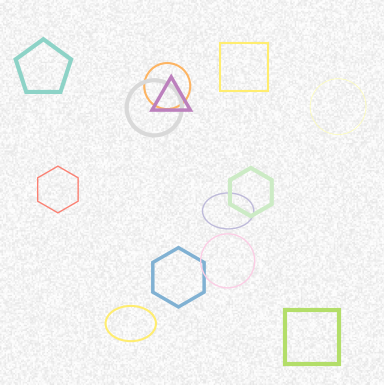[{"shape": "pentagon", "thickness": 3, "radius": 0.38, "center": [0.113, 0.822]}, {"shape": "circle", "thickness": 0.5, "radius": 0.36, "center": [0.878, 0.723]}, {"shape": "oval", "thickness": 1, "radius": 0.33, "center": [0.593, 0.452]}, {"shape": "hexagon", "thickness": 1, "radius": 0.3, "center": [0.15, 0.508]}, {"shape": "hexagon", "thickness": 2.5, "radius": 0.38, "center": [0.464, 0.28]}, {"shape": "circle", "thickness": 1.5, "radius": 0.3, "center": [0.434, 0.776]}, {"shape": "square", "thickness": 3, "radius": 0.35, "center": [0.81, 0.125]}, {"shape": "circle", "thickness": 1, "radius": 0.35, "center": [0.591, 0.322]}, {"shape": "circle", "thickness": 3, "radius": 0.36, "center": [0.401, 0.72]}, {"shape": "triangle", "thickness": 2.5, "radius": 0.29, "center": [0.445, 0.743]}, {"shape": "hexagon", "thickness": 3, "radius": 0.31, "center": [0.652, 0.501]}, {"shape": "square", "thickness": 1.5, "radius": 0.31, "center": [0.634, 0.826]}, {"shape": "oval", "thickness": 1.5, "radius": 0.33, "center": [0.34, 0.16]}]